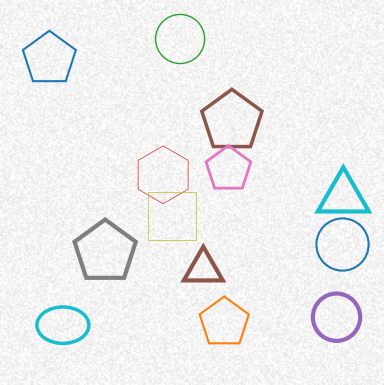[{"shape": "pentagon", "thickness": 1.5, "radius": 0.36, "center": [0.128, 0.848]}, {"shape": "circle", "thickness": 1.5, "radius": 0.34, "center": [0.89, 0.365]}, {"shape": "pentagon", "thickness": 1.5, "radius": 0.34, "center": [0.582, 0.163]}, {"shape": "circle", "thickness": 1, "radius": 0.32, "center": [0.468, 0.899]}, {"shape": "hexagon", "thickness": 0.5, "radius": 0.37, "center": [0.424, 0.546]}, {"shape": "circle", "thickness": 3, "radius": 0.31, "center": [0.874, 0.176]}, {"shape": "triangle", "thickness": 3, "radius": 0.29, "center": [0.528, 0.301]}, {"shape": "pentagon", "thickness": 2.5, "radius": 0.41, "center": [0.602, 0.686]}, {"shape": "pentagon", "thickness": 2, "radius": 0.31, "center": [0.593, 0.561]}, {"shape": "pentagon", "thickness": 3, "radius": 0.42, "center": [0.273, 0.346]}, {"shape": "square", "thickness": 0.5, "radius": 0.32, "center": [0.447, 0.439]}, {"shape": "triangle", "thickness": 3, "radius": 0.38, "center": [0.892, 0.489]}, {"shape": "oval", "thickness": 2.5, "radius": 0.34, "center": [0.163, 0.155]}]